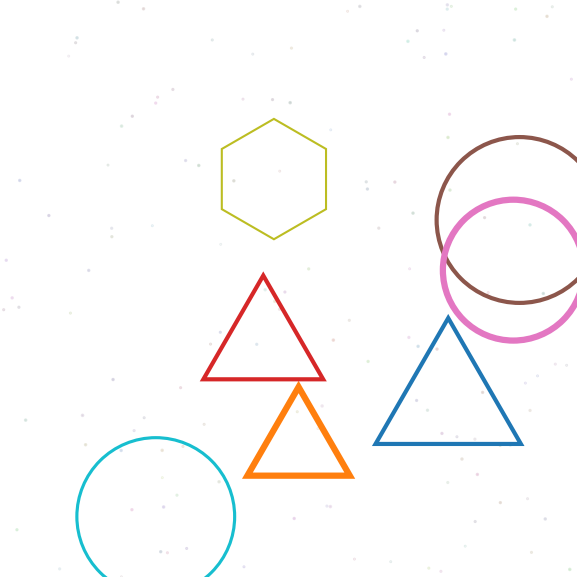[{"shape": "triangle", "thickness": 2, "radius": 0.73, "center": [0.776, 0.303]}, {"shape": "triangle", "thickness": 3, "radius": 0.51, "center": [0.517, 0.227]}, {"shape": "triangle", "thickness": 2, "radius": 0.6, "center": [0.456, 0.402]}, {"shape": "circle", "thickness": 2, "radius": 0.72, "center": [0.9, 0.618]}, {"shape": "circle", "thickness": 3, "radius": 0.61, "center": [0.889, 0.531]}, {"shape": "hexagon", "thickness": 1, "radius": 0.52, "center": [0.474, 0.689]}, {"shape": "circle", "thickness": 1.5, "radius": 0.68, "center": [0.27, 0.105]}]